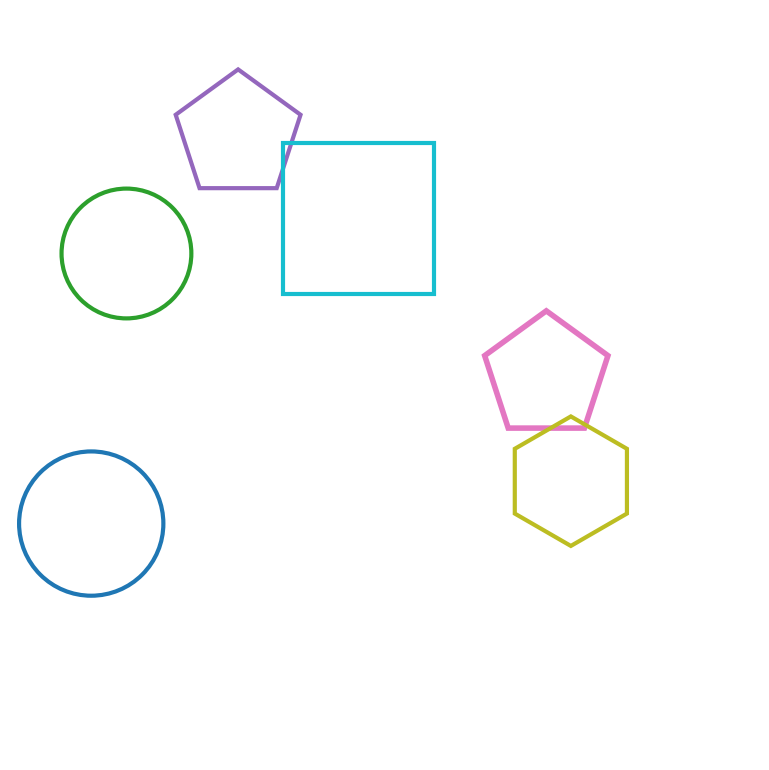[{"shape": "circle", "thickness": 1.5, "radius": 0.47, "center": [0.118, 0.32]}, {"shape": "circle", "thickness": 1.5, "radius": 0.42, "center": [0.164, 0.671]}, {"shape": "pentagon", "thickness": 1.5, "radius": 0.43, "center": [0.309, 0.825]}, {"shape": "pentagon", "thickness": 2, "radius": 0.42, "center": [0.709, 0.512]}, {"shape": "hexagon", "thickness": 1.5, "radius": 0.42, "center": [0.741, 0.375]}, {"shape": "square", "thickness": 1.5, "radius": 0.49, "center": [0.466, 0.716]}]